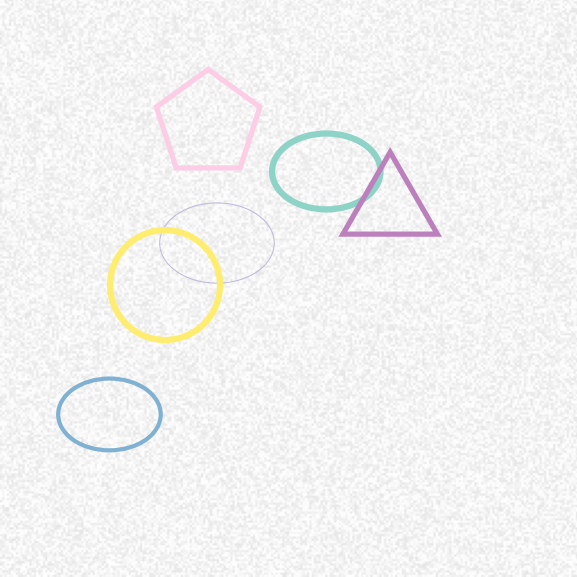[{"shape": "oval", "thickness": 3, "radius": 0.47, "center": [0.565, 0.702]}, {"shape": "oval", "thickness": 0.5, "radius": 0.5, "center": [0.376, 0.578]}, {"shape": "oval", "thickness": 2, "radius": 0.44, "center": [0.19, 0.281]}, {"shape": "pentagon", "thickness": 2.5, "radius": 0.47, "center": [0.36, 0.785]}, {"shape": "triangle", "thickness": 2.5, "radius": 0.47, "center": [0.676, 0.641]}, {"shape": "circle", "thickness": 3, "radius": 0.48, "center": [0.286, 0.506]}]